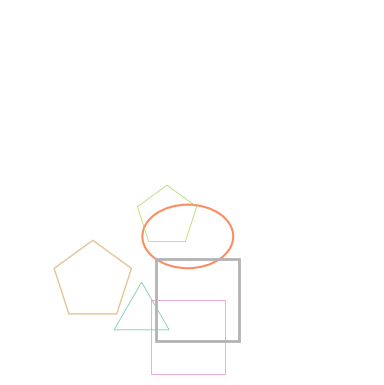[{"shape": "triangle", "thickness": 0.5, "radius": 0.41, "center": [0.368, 0.185]}, {"shape": "oval", "thickness": 1.5, "radius": 0.59, "center": [0.488, 0.386]}, {"shape": "square", "thickness": 0.5, "radius": 0.48, "center": [0.489, 0.125]}, {"shape": "pentagon", "thickness": 0.5, "radius": 0.4, "center": [0.434, 0.438]}, {"shape": "pentagon", "thickness": 1, "radius": 0.53, "center": [0.241, 0.27]}, {"shape": "square", "thickness": 2, "radius": 0.54, "center": [0.513, 0.221]}]